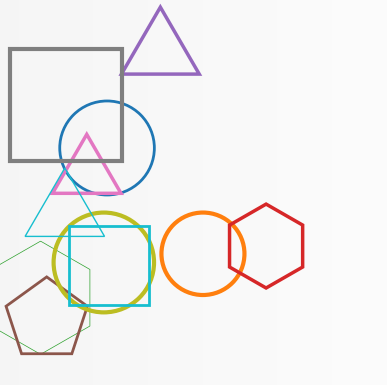[{"shape": "circle", "thickness": 2, "radius": 0.61, "center": [0.276, 0.616]}, {"shape": "circle", "thickness": 3, "radius": 0.54, "center": [0.524, 0.341]}, {"shape": "hexagon", "thickness": 0.5, "radius": 0.74, "center": [0.105, 0.227]}, {"shape": "hexagon", "thickness": 2.5, "radius": 0.54, "center": [0.687, 0.361]}, {"shape": "triangle", "thickness": 2.5, "radius": 0.58, "center": [0.414, 0.865]}, {"shape": "pentagon", "thickness": 2, "radius": 0.55, "center": [0.121, 0.17]}, {"shape": "triangle", "thickness": 2.5, "radius": 0.51, "center": [0.224, 0.549]}, {"shape": "square", "thickness": 3, "radius": 0.73, "center": [0.17, 0.728]}, {"shape": "circle", "thickness": 3, "radius": 0.65, "center": [0.268, 0.318]}, {"shape": "triangle", "thickness": 1, "radius": 0.59, "center": [0.167, 0.445]}, {"shape": "square", "thickness": 2, "radius": 0.51, "center": [0.282, 0.311]}]